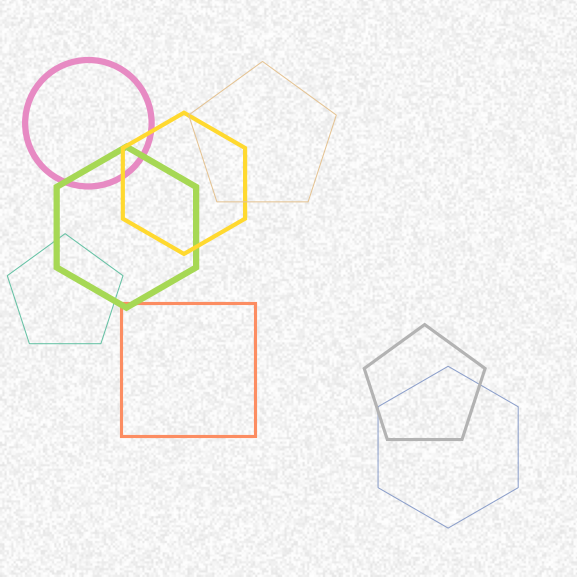[{"shape": "pentagon", "thickness": 0.5, "radius": 0.53, "center": [0.113, 0.489]}, {"shape": "square", "thickness": 1.5, "radius": 0.58, "center": [0.325, 0.359]}, {"shape": "hexagon", "thickness": 0.5, "radius": 0.7, "center": [0.776, 0.225]}, {"shape": "circle", "thickness": 3, "radius": 0.55, "center": [0.153, 0.786]}, {"shape": "hexagon", "thickness": 3, "radius": 0.7, "center": [0.219, 0.606]}, {"shape": "hexagon", "thickness": 2, "radius": 0.61, "center": [0.319, 0.682]}, {"shape": "pentagon", "thickness": 0.5, "radius": 0.67, "center": [0.455, 0.758]}, {"shape": "pentagon", "thickness": 1.5, "radius": 0.55, "center": [0.735, 0.327]}]